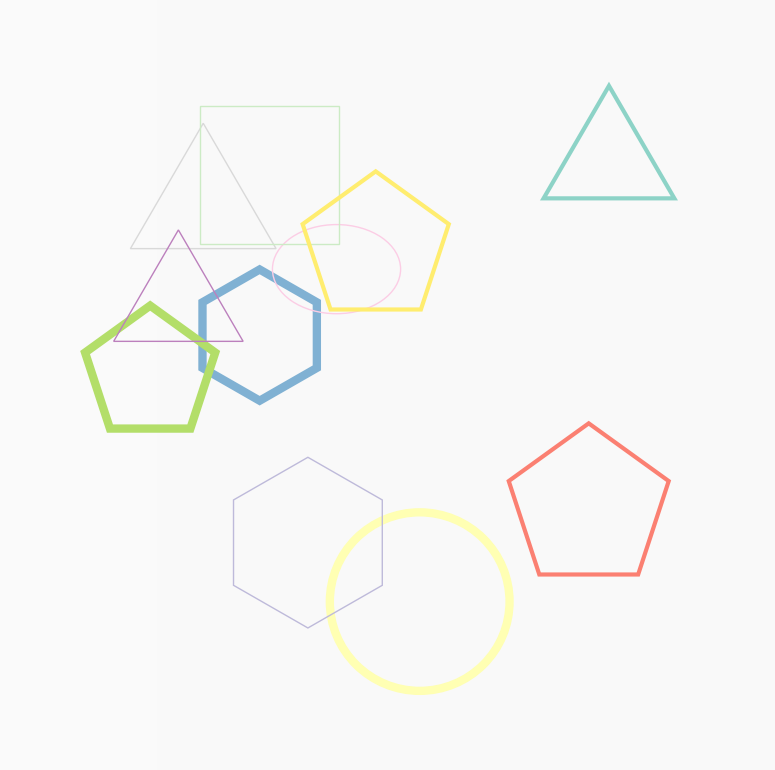[{"shape": "triangle", "thickness": 1.5, "radius": 0.49, "center": [0.786, 0.791]}, {"shape": "circle", "thickness": 3, "radius": 0.58, "center": [0.542, 0.219]}, {"shape": "hexagon", "thickness": 0.5, "radius": 0.55, "center": [0.397, 0.295]}, {"shape": "pentagon", "thickness": 1.5, "radius": 0.54, "center": [0.76, 0.342]}, {"shape": "hexagon", "thickness": 3, "radius": 0.43, "center": [0.335, 0.565]}, {"shape": "pentagon", "thickness": 3, "radius": 0.44, "center": [0.194, 0.515]}, {"shape": "oval", "thickness": 0.5, "radius": 0.41, "center": [0.434, 0.65]}, {"shape": "triangle", "thickness": 0.5, "radius": 0.54, "center": [0.262, 0.731]}, {"shape": "triangle", "thickness": 0.5, "radius": 0.48, "center": [0.23, 0.605]}, {"shape": "square", "thickness": 0.5, "radius": 0.45, "center": [0.348, 0.773]}, {"shape": "pentagon", "thickness": 1.5, "radius": 0.5, "center": [0.485, 0.678]}]